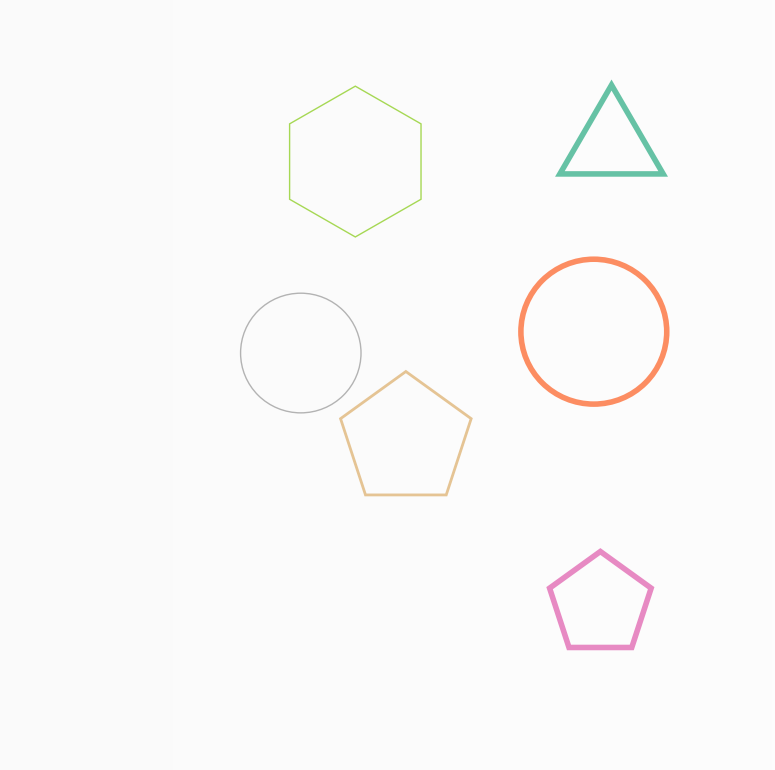[{"shape": "triangle", "thickness": 2, "radius": 0.38, "center": [0.789, 0.813]}, {"shape": "circle", "thickness": 2, "radius": 0.47, "center": [0.766, 0.569]}, {"shape": "pentagon", "thickness": 2, "radius": 0.34, "center": [0.775, 0.215]}, {"shape": "hexagon", "thickness": 0.5, "radius": 0.49, "center": [0.458, 0.79]}, {"shape": "pentagon", "thickness": 1, "radius": 0.44, "center": [0.524, 0.429]}, {"shape": "circle", "thickness": 0.5, "radius": 0.39, "center": [0.388, 0.542]}]